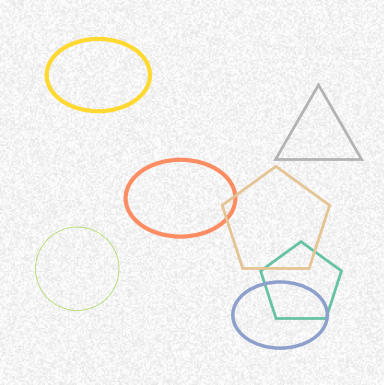[{"shape": "pentagon", "thickness": 2, "radius": 0.55, "center": [0.782, 0.262]}, {"shape": "oval", "thickness": 3, "radius": 0.71, "center": [0.469, 0.485]}, {"shape": "oval", "thickness": 2.5, "radius": 0.61, "center": [0.728, 0.182]}, {"shape": "circle", "thickness": 0.5, "radius": 0.54, "center": [0.201, 0.302]}, {"shape": "oval", "thickness": 3, "radius": 0.67, "center": [0.255, 0.805]}, {"shape": "pentagon", "thickness": 2, "radius": 0.73, "center": [0.717, 0.421]}, {"shape": "triangle", "thickness": 2, "radius": 0.65, "center": [0.827, 0.65]}]